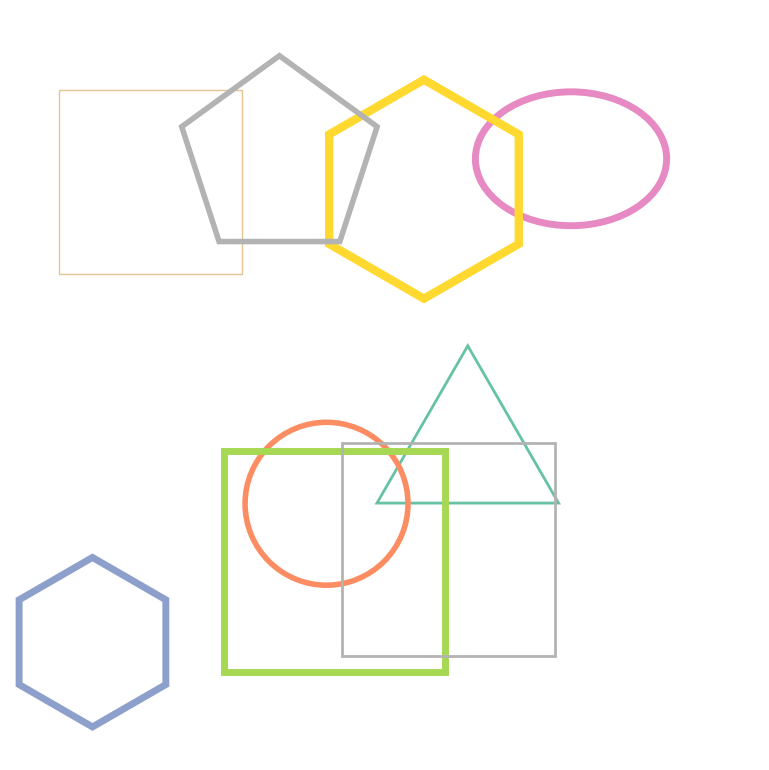[{"shape": "triangle", "thickness": 1, "radius": 0.68, "center": [0.607, 0.415]}, {"shape": "circle", "thickness": 2, "radius": 0.53, "center": [0.424, 0.346]}, {"shape": "hexagon", "thickness": 2.5, "radius": 0.55, "center": [0.12, 0.166]}, {"shape": "oval", "thickness": 2.5, "radius": 0.62, "center": [0.742, 0.794]}, {"shape": "square", "thickness": 2.5, "radius": 0.72, "center": [0.435, 0.271]}, {"shape": "hexagon", "thickness": 3, "radius": 0.71, "center": [0.551, 0.754]}, {"shape": "square", "thickness": 0.5, "radius": 0.6, "center": [0.195, 0.763]}, {"shape": "pentagon", "thickness": 2, "radius": 0.67, "center": [0.363, 0.794]}, {"shape": "square", "thickness": 1, "radius": 0.69, "center": [0.582, 0.286]}]